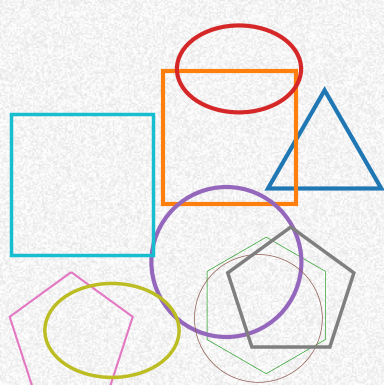[{"shape": "triangle", "thickness": 3, "radius": 0.85, "center": [0.843, 0.595]}, {"shape": "square", "thickness": 3, "radius": 0.87, "center": [0.595, 0.642]}, {"shape": "hexagon", "thickness": 0.5, "radius": 0.89, "center": [0.692, 0.207]}, {"shape": "oval", "thickness": 3, "radius": 0.81, "center": [0.621, 0.821]}, {"shape": "circle", "thickness": 3, "radius": 0.97, "center": [0.588, 0.319]}, {"shape": "circle", "thickness": 0.5, "radius": 0.83, "center": [0.671, 0.173]}, {"shape": "pentagon", "thickness": 1.5, "radius": 0.84, "center": [0.185, 0.125]}, {"shape": "pentagon", "thickness": 2.5, "radius": 0.86, "center": [0.755, 0.238]}, {"shape": "oval", "thickness": 2.5, "radius": 0.87, "center": [0.291, 0.142]}, {"shape": "square", "thickness": 2.5, "radius": 0.92, "center": [0.213, 0.521]}]